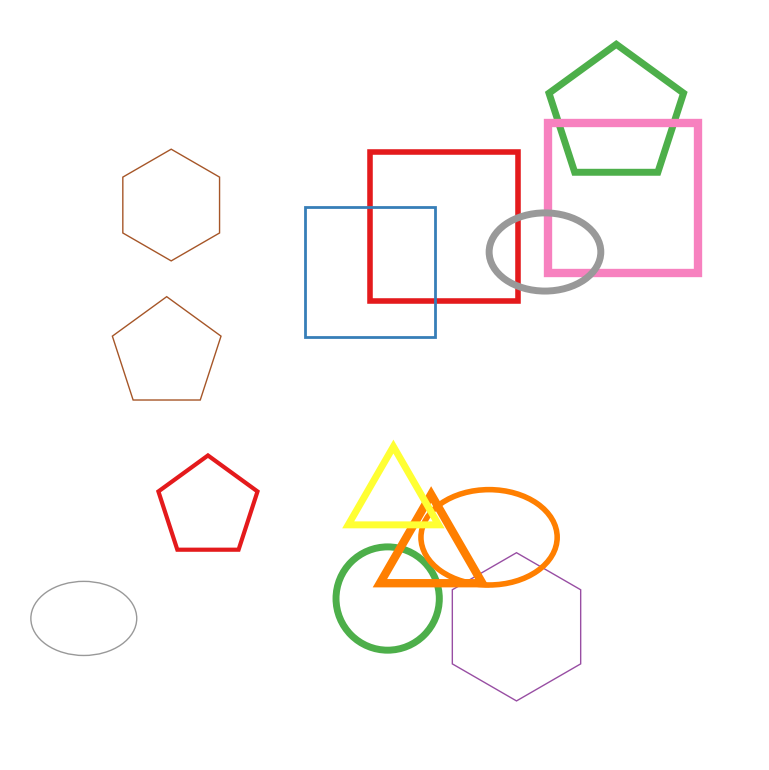[{"shape": "square", "thickness": 2, "radius": 0.48, "center": [0.577, 0.706]}, {"shape": "pentagon", "thickness": 1.5, "radius": 0.34, "center": [0.27, 0.341]}, {"shape": "square", "thickness": 1, "radius": 0.42, "center": [0.48, 0.647]}, {"shape": "pentagon", "thickness": 2.5, "radius": 0.46, "center": [0.8, 0.851]}, {"shape": "circle", "thickness": 2.5, "radius": 0.34, "center": [0.503, 0.223]}, {"shape": "hexagon", "thickness": 0.5, "radius": 0.48, "center": [0.671, 0.186]}, {"shape": "oval", "thickness": 2, "radius": 0.44, "center": [0.635, 0.302]}, {"shape": "triangle", "thickness": 3, "radius": 0.38, "center": [0.56, 0.281]}, {"shape": "triangle", "thickness": 2.5, "radius": 0.34, "center": [0.511, 0.352]}, {"shape": "hexagon", "thickness": 0.5, "radius": 0.36, "center": [0.222, 0.734]}, {"shape": "pentagon", "thickness": 0.5, "radius": 0.37, "center": [0.216, 0.541]}, {"shape": "square", "thickness": 3, "radius": 0.49, "center": [0.809, 0.743]}, {"shape": "oval", "thickness": 2.5, "radius": 0.36, "center": [0.708, 0.673]}, {"shape": "oval", "thickness": 0.5, "radius": 0.34, "center": [0.109, 0.197]}]